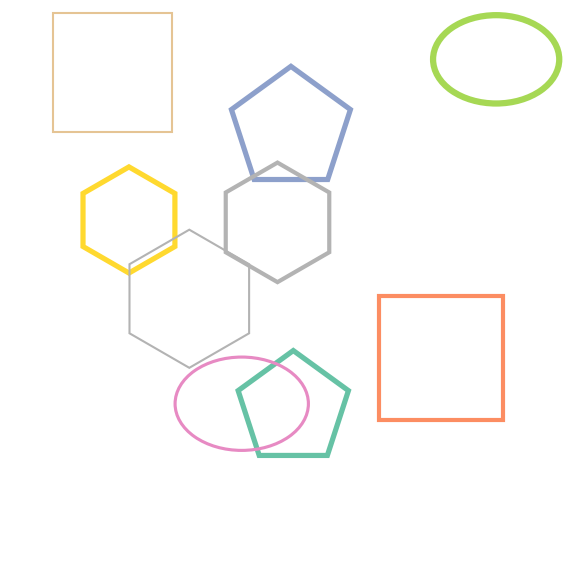[{"shape": "pentagon", "thickness": 2.5, "radius": 0.5, "center": [0.508, 0.292]}, {"shape": "square", "thickness": 2, "radius": 0.54, "center": [0.763, 0.38]}, {"shape": "pentagon", "thickness": 2.5, "radius": 0.54, "center": [0.504, 0.776]}, {"shape": "oval", "thickness": 1.5, "radius": 0.58, "center": [0.419, 0.3]}, {"shape": "oval", "thickness": 3, "radius": 0.55, "center": [0.859, 0.896]}, {"shape": "hexagon", "thickness": 2.5, "radius": 0.46, "center": [0.223, 0.618]}, {"shape": "square", "thickness": 1, "radius": 0.51, "center": [0.194, 0.874]}, {"shape": "hexagon", "thickness": 2, "radius": 0.52, "center": [0.481, 0.614]}, {"shape": "hexagon", "thickness": 1, "radius": 0.6, "center": [0.328, 0.482]}]